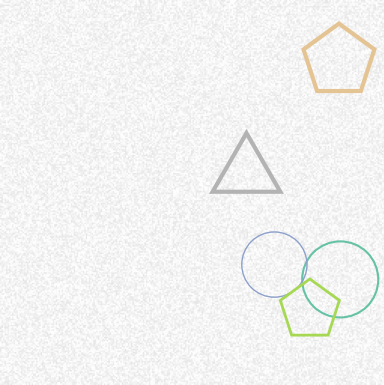[{"shape": "circle", "thickness": 1.5, "radius": 0.49, "center": [0.884, 0.274]}, {"shape": "circle", "thickness": 1, "radius": 0.42, "center": [0.713, 0.313]}, {"shape": "pentagon", "thickness": 2, "radius": 0.4, "center": [0.805, 0.195]}, {"shape": "pentagon", "thickness": 3, "radius": 0.48, "center": [0.88, 0.842]}, {"shape": "triangle", "thickness": 3, "radius": 0.51, "center": [0.64, 0.553]}]